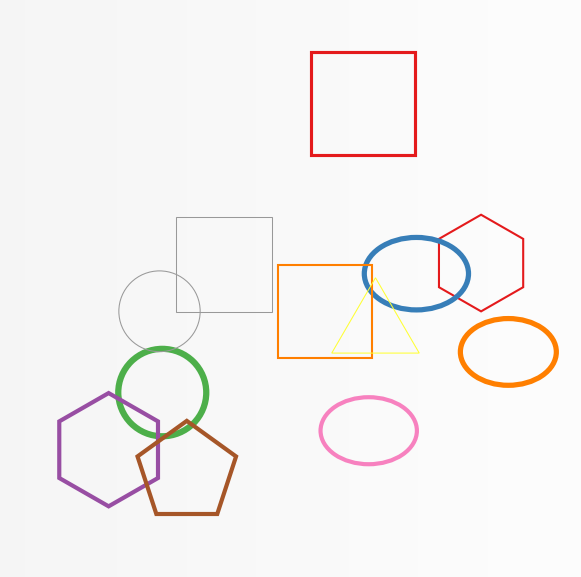[{"shape": "square", "thickness": 1.5, "radius": 0.45, "center": [0.625, 0.82]}, {"shape": "hexagon", "thickness": 1, "radius": 0.42, "center": [0.828, 0.544]}, {"shape": "oval", "thickness": 2.5, "radius": 0.45, "center": [0.716, 0.525]}, {"shape": "circle", "thickness": 3, "radius": 0.38, "center": [0.279, 0.319]}, {"shape": "hexagon", "thickness": 2, "radius": 0.49, "center": [0.187, 0.22]}, {"shape": "square", "thickness": 1, "radius": 0.4, "center": [0.559, 0.46]}, {"shape": "oval", "thickness": 2.5, "radius": 0.41, "center": [0.875, 0.39]}, {"shape": "triangle", "thickness": 0.5, "radius": 0.43, "center": [0.646, 0.431]}, {"shape": "pentagon", "thickness": 2, "radius": 0.45, "center": [0.321, 0.181]}, {"shape": "oval", "thickness": 2, "radius": 0.41, "center": [0.634, 0.253]}, {"shape": "square", "thickness": 0.5, "radius": 0.41, "center": [0.386, 0.542]}, {"shape": "circle", "thickness": 0.5, "radius": 0.35, "center": [0.274, 0.46]}]